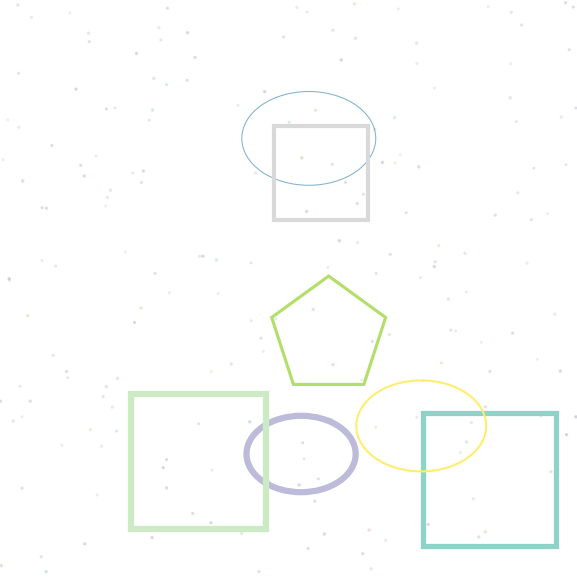[{"shape": "square", "thickness": 2.5, "radius": 0.57, "center": [0.847, 0.169]}, {"shape": "oval", "thickness": 3, "radius": 0.47, "center": [0.521, 0.213]}, {"shape": "oval", "thickness": 0.5, "radius": 0.58, "center": [0.535, 0.759]}, {"shape": "pentagon", "thickness": 1.5, "radius": 0.52, "center": [0.569, 0.417]}, {"shape": "square", "thickness": 2, "radius": 0.41, "center": [0.556, 0.7]}, {"shape": "square", "thickness": 3, "radius": 0.58, "center": [0.343, 0.2]}, {"shape": "oval", "thickness": 1, "radius": 0.56, "center": [0.729, 0.262]}]